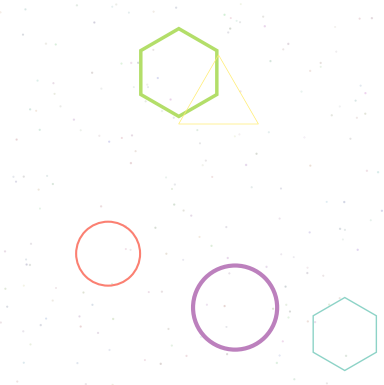[{"shape": "hexagon", "thickness": 1, "radius": 0.47, "center": [0.896, 0.132]}, {"shape": "circle", "thickness": 1.5, "radius": 0.42, "center": [0.281, 0.341]}, {"shape": "hexagon", "thickness": 2.5, "radius": 0.57, "center": [0.464, 0.812]}, {"shape": "circle", "thickness": 3, "radius": 0.55, "center": [0.611, 0.201]}, {"shape": "triangle", "thickness": 0.5, "radius": 0.6, "center": [0.568, 0.738]}]